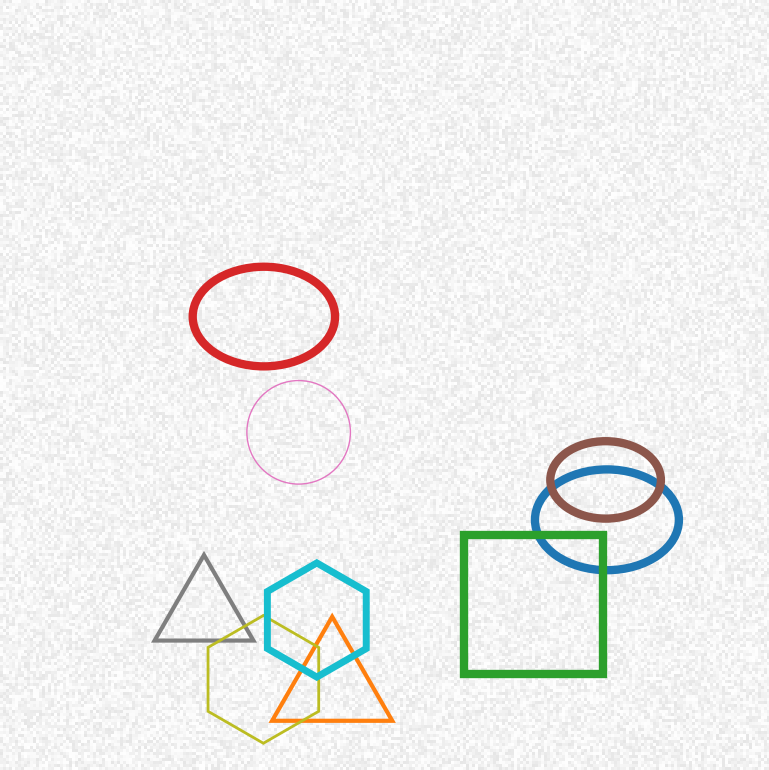[{"shape": "oval", "thickness": 3, "radius": 0.47, "center": [0.788, 0.325]}, {"shape": "triangle", "thickness": 1.5, "radius": 0.45, "center": [0.431, 0.109]}, {"shape": "square", "thickness": 3, "radius": 0.45, "center": [0.693, 0.215]}, {"shape": "oval", "thickness": 3, "radius": 0.46, "center": [0.343, 0.589]}, {"shape": "oval", "thickness": 3, "radius": 0.36, "center": [0.787, 0.377]}, {"shape": "circle", "thickness": 0.5, "radius": 0.34, "center": [0.388, 0.439]}, {"shape": "triangle", "thickness": 1.5, "radius": 0.37, "center": [0.265, 0.205]}, {"shape": "hexagon", "thickness": 1, "radius": 0.41, "center": [0.342, 0.118]}, {"shape": "hexagon", "thickness": 2.5, "radius": 0.37, "center": [0.411, 0.195]}]